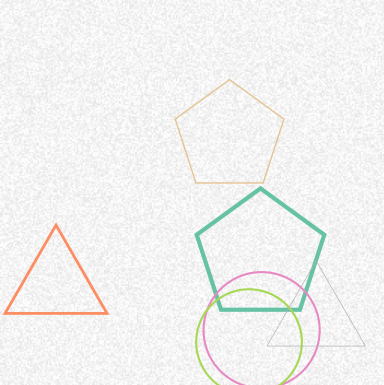[{"shape": "pentagon", "thickness": 3, "radius": 0.87, "center": [0.677, 0.336]}, {"shape": "triangle", "thickness": 2, "radius": 0.76, "center": [0.146, 0.262]}, {"shape": "circle", "thickness": 1.5, "radius": 0.75, "center": [0.68, 0.142]}, {"shape": "circle", "thickness": 1.5, "radius": 0.69, "center": [0.647, 0.111]}, {"shape": "pentagon", "thickness": 1, "radius": 0.74, "center": [0.596, 0.645]}, {"shape": "triangle", "thickness": 0.5, "radius": 0.74, "center": [0.821, 0.175]}]